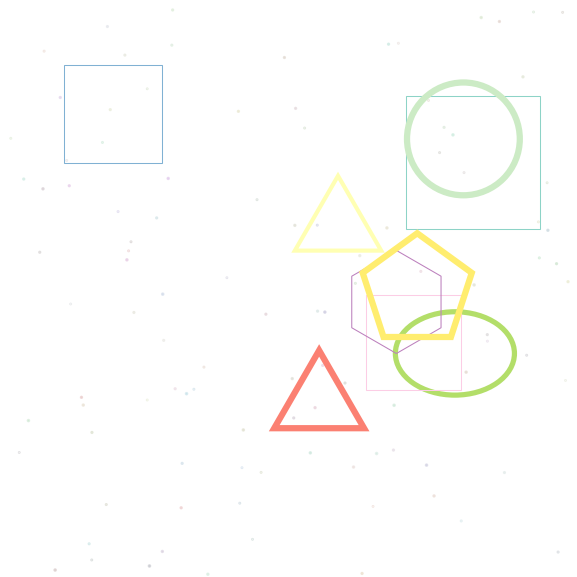[{"shape": "square", "thickness": 0.5, "radius": 0.58, "center": [0.819, 0.718]}, {"shape": "triangle", "thickness": 2, "radius": 0.43, "center": [0.585, 0.608]}, {"shape": "triangle", "thickness": 3, "radius": 0.45, "center": [0.553, 0.303]}, {"shape": "square", "thickness": 0.5, "radius": 0.42, "center": [0.195, 0.802]}, {"shape": "oval", "thickness": 2.5, "radius": 0.52, "center": [0.788, 0.387]}, {"shape": "square", "thickness": 0.5, "radius": 0.41, "center": [0.715, 0.406]}, {"shape": "hexagon", "thickness": 0.5, "radius": 0.45, "center": [0.686, 0.476]}, {"shape": "circle", "thickness": 3, "radius": 0.49, "center": [0.802, 0.759]}, {"shape": "pentagon", "thickness": 3, "radius": 0.5, "center": [0.722, 0.496]}]